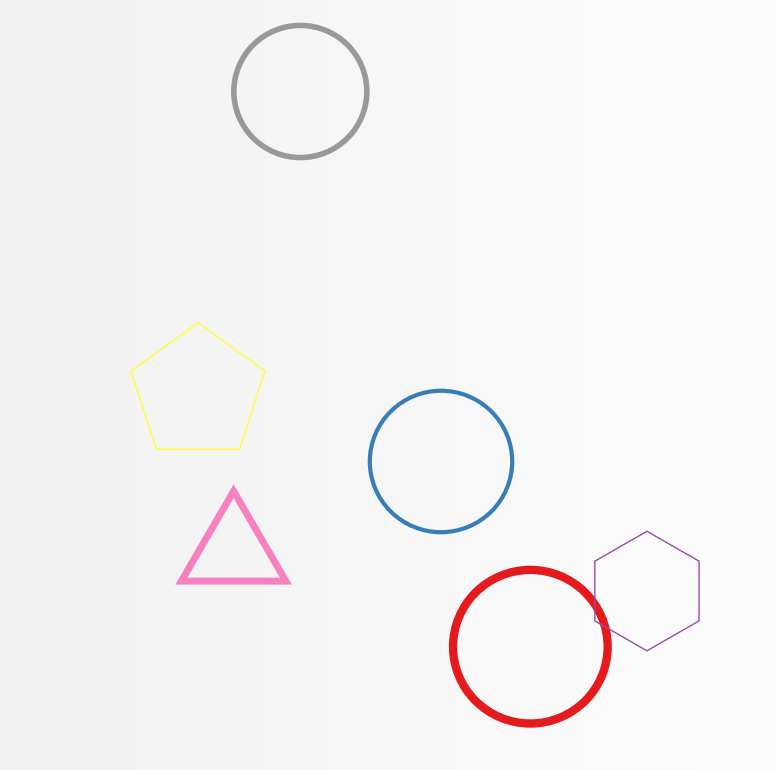[{"shape": "circle", "thickness": 3, "radius": 0.5, "center": [0.684, 0.16]}, {"shape": "circle", "thickness": 1.5, "radius": 0.46, "center": [0.569, 0.401]}, {"shape": "hexagon", "thickness": 0.5, "radius": 0.39, "center": [0.835, 0.232]}, {"shape": "pentagon", "thickness": 0.5, "radius": 0.45, "center": [0.255, 0.49]}, {"shape": "triangle", "thickness": 2.5, "radius": 0.39, "center": [0.301, 0.284]}, {"shape": "circle", "thickness": 2, "radius": 0.43, "center": [0.388, 0.881]}]